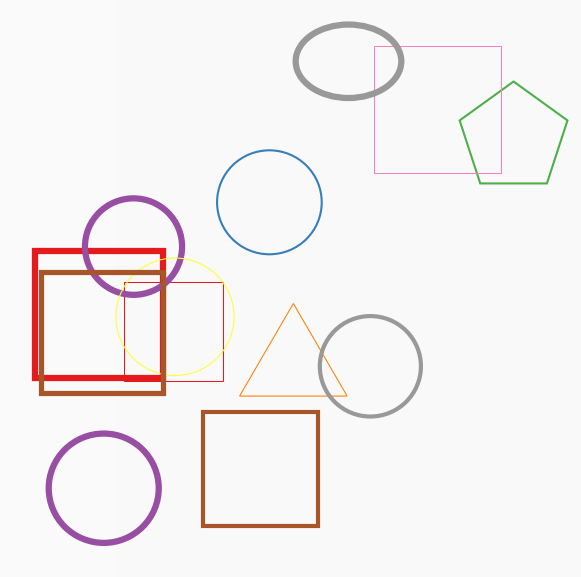[{"shape": "square", "thickness": 0.5, "radius": 0.43, "center": [0.298, 0.425]}, {"shape": "square", "thickness": 3, "radius": 0.55, "center": [0.171, 0.455]}, {"shape": "circle", "thickness": 1, "radius": 0.45, "center": [0.463, 0.649]}, {"shape": "pentagon", "thickness": 1, "radius": 0.49, "center": [0.884, 0.76]}, {"shape": "circle", "thickness": 3, "radius": 0.42, "center": [0.23, 0.572]}, {"shape": "circle", "thickness": 3, "radius": 0.47, "center": [0.178, 0.154]}, {"shape": "triangle", "thickness": 0.5, "radius": 0.53, "center": [0.505, 0.367]}, {"shape": "circle", "thickness": 0.5, "radius": 0.51, "center": [0.301, 0.451]}, {"shape": "square", "thickness": 2, "radius": 0.5, "center": [0.448, 0.187]}, {"shape": "square", "thickness": 2.5, "radius": 0.52, "center": [0.176, 0.423]}, {"shape": "square", "thickness": 0.5, "radius": 0.55, "center": [0.753, 0.809]}, {"shape": "circle", "thickness": 2, "radius": 0.43, "center": [0.637, 0.365]}, {"shape": "oval", "thickness": 3, "radius": 0.45, "center": [0.6, 0.893]}]